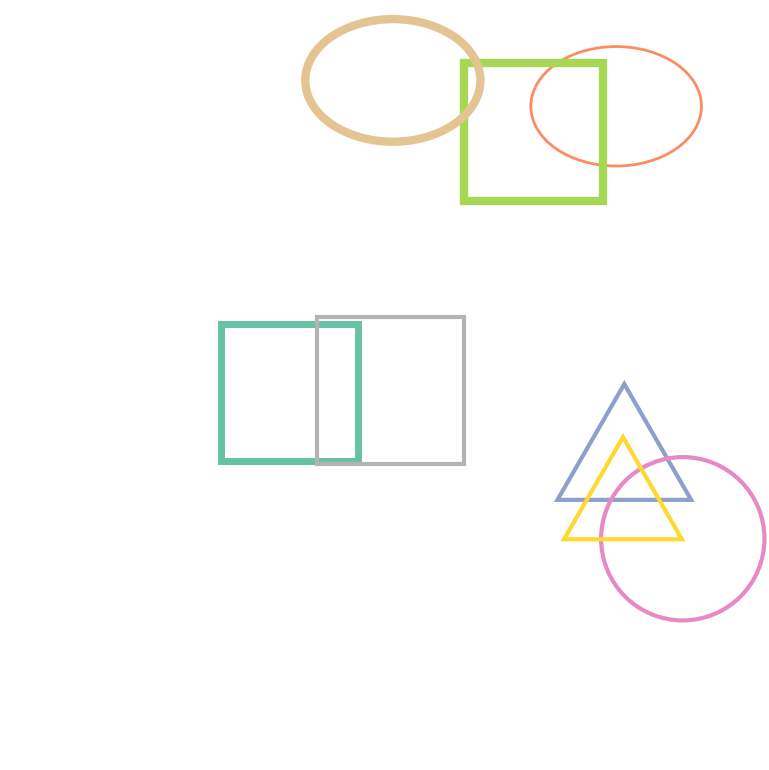[{"shape": "square", "thickness": 2.5, "radius": 0.45, "center": [0.376, 0.49]}, {"shape": "oval", "thickness": 1, "radius": 0.55, "center": [0.8, 0.862]}, {"shape": "triangle", "thickness": 1.5, "radius": 0.5, "center": [0.811, 0.401]}, {"shape": "circle", "thickness": 1.5, "radius": 0.53, "center": [0.887, 0.3]}, {"shape": "square", "thickness": 3, "radius": 0.45, "center": [0.693, 0.828]}, {"shape": "triangle", "thickness": 1.5, "radius": 0.44, "center": [0.809, 0.344]}, {"shape": "oval", "thickness": 3, "radius": 0.57, "center": [0.51, 0.896]}, {"shape": "square", "thickness": 1.5, "radius": 0.48, "center": [0.507, 0.493]}]